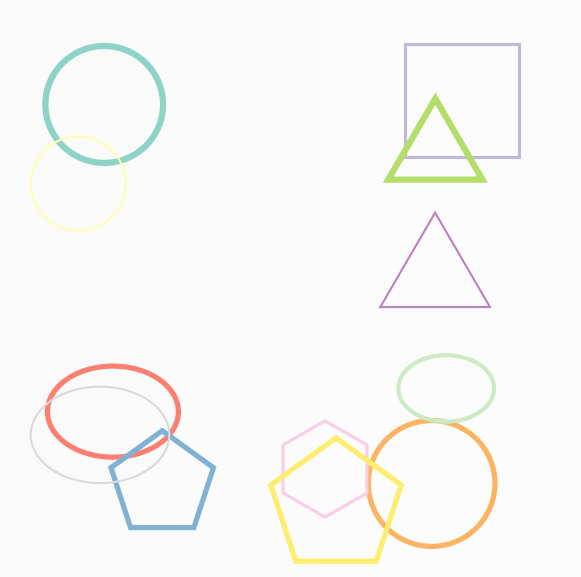[{"shape": "circle", "thickness": 3, "radius": 0.51, "center": [0.179, 0.818]}, {"shape": "circle", "thickness": 1, "radius": 0.41, "center": [0.135, 0.681]}, {"shape": "square", "thickness": 1.5, "radius": 0.49, "center": [0.795, 0.825]}, {"shape": "oval", "thickness": 2.5, "radius": 0.56, "center": [0.194, 0.286]}, {"shape": "pentagon", "thickness": 2.5, "radius": 0.46, "center": [0.279, 0.161]}, {"shape": "circle", "thickness": 2.5, "radius": 0.54, "center": [0.743, 0.162]}, {"shape": "triangle", "thickness": 3, "radius": 0.47, "center": [0.749, 0.735]}, {"shape": "hexagon", "thickness": 1.5, "radius": 0.42, "center": [0.559, 0.187]}, {"shape": "oval", "thickness": 1, "radius": 0.6, "center": [0.172, 0.246]}, {"shape": "triangle", "thickness": 1, "radius": 0.54, "center": [0.749, 0.522]}, {"shape": "oval", "thickness": 2, "radius": 0.41, "center": [0.768, 0.327]}, {"shape": "pentagon", "thickness": 2.5, "radius": 0.59, "center": [0.578, 0.123]}]